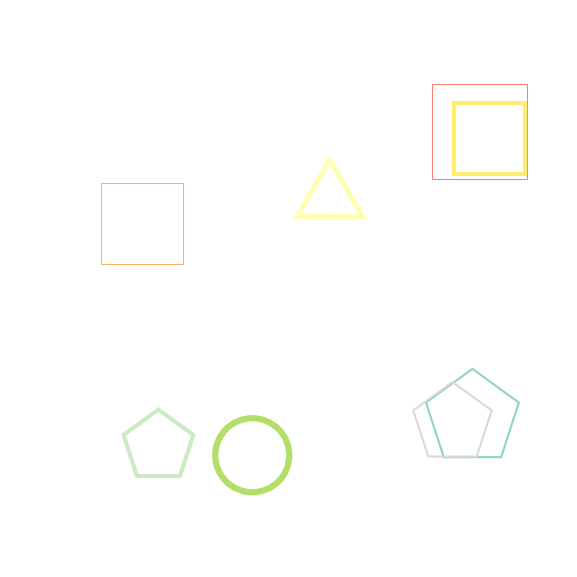[{"shape": "pentagon", "thickness": 1, "radius": 0.42, "center": [0.818, 0.276]}, {"shape": "triangle", "thickness": 2.5, "radius": 0.33, "center": [0.571, 0.657]}, {"shape": "square", "thickness": 0.5, "radius": 0.41, "center": [0.831, 0.772]}, {"shape": "square", "thickness": 0.5, "radius": 0.35, "center": [0.246, 0.612]}, {"shape": "circle", "thickness": 3, "radius": 0.32, "center": [0.437, 0.211]}, {"shape": "pentagon", "thickness": 1, "radius": 0.36, "center": [0.784, 0.266]}, {"shape": "pentagon", "thickness": 2, "radius": 0.32, "center": [0.274, 0.226]}, {"shape": "square", "thickness": 2, "radius": 0.31, "center": [0.847, 0.759]}]